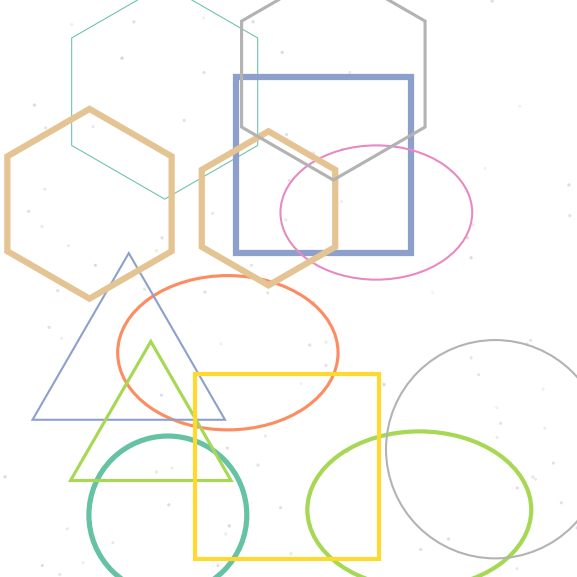[{"shape": "hexagon", "thickness": 0.5, "radius": 0.93, "center": [0.285, 0.84]}, {"shape": "circle", "thickness": 2.5, "radius": 0.68, "center": [0.291, 0.107]}, {"shape": "oval", "thickness": 1.5, "radius": 0.95, "center": [0.395, 0.388]}, {"shape": "square", "thickness": 3, "radius": 0.76, "center": [0.56, 0.714]}, {"shape": "triangle", "thickness": 1, "radius": 0.96, "center": [0.223, 0.368]}, {"shape": "oval", "thickness": 1, "radius": 0.83, "center": [0.652, 0.631]}, {"shape": "triangle", "thickness": 1.5, "radius": 0.8, "center": [0.261, 0.247]}, {"shape": "oval", "thickness": 2, "radius": 0.97, "center": [0.726, 0.116]}, {"shape": "square", "thickness": 2, "radius": 0.8, "center": [0.497, 0.191]}, {"shape": "hexagon", "thickness": 3, "radius": 0.82, "center": [0.155, 0.646]}, {"shape": "hexagon", "thickness": 3, "radius": 0.67, "center": [0.465, 0.638]}, {"shape": "hexagon", "thickness": 1.5, "radius": 0.92, "center": [0.577, 0.871]}, {"shape": "circle", "thickness": 1, "radius": 0.95, "center": [0.857, 0.221]}]